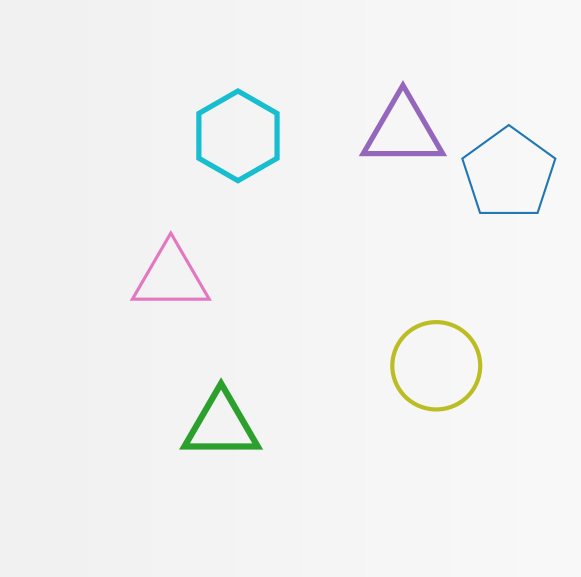[{"shape": "pentagon", "thickness": 1, "radius": 0.42, "center": [0.875, 0.698]}, {"shape": "triangle", "thickness": 3, "radius": 0.36, "center": [0.38, 0.262]}, {"shape": "triangle", "thickness": 2.5, "radius": 0.39, "center": [0.693, 0.773]}, {"shape": "triangle", "thickness": 1.5, "radius": 0.38, "center": [0.294, 0.519]}, {"shape": "circle", "thickness": 2, "radius": 0.38, "center": [0.751, 0.366]}, {"shape": "hexagon", "thickness": 2.5, "radius": 0.39, "center": [0.409, 0.764]}]